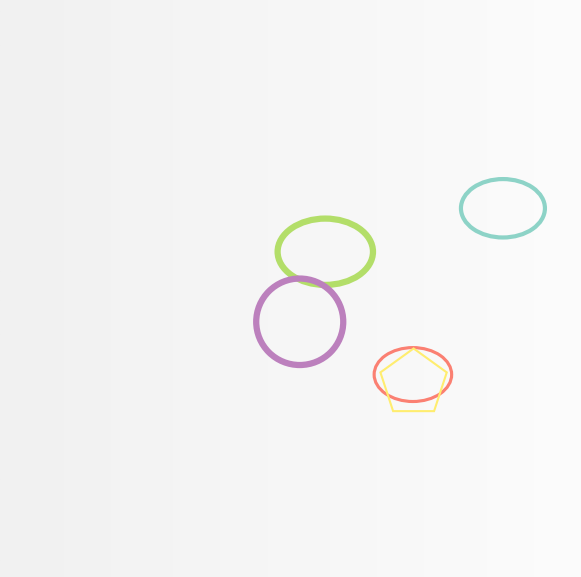[{"shape": "oval", "thickness": 2, "radius": 0.36, "center": [0.865, 0.638]}, {"shape": "oval", "thickness": 1.5, "radius": 0.33, "center": [0.71, 0.351]}, {"shape": "oval", "thickness": 3, "radius": 0.41, "center": [0.56, 0.563]}, {"shape": "circle", "thickness": 3, "radius": 0.37, "center": [0.516, 0.442]}, {"shape": "pentagon", "thickness": 1, "radius": 0.3, "center": [0.712, 0.336]}]